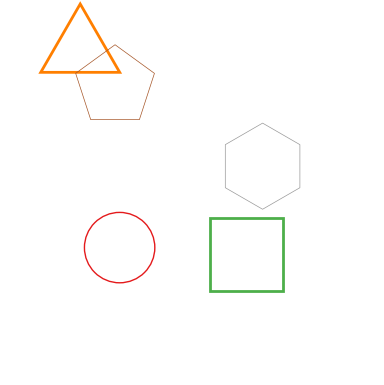[{"shape": "circle", "thickness": 1, "radius": 0.46, "center": [0.311, 0.357]}, {"shape": "square", "thickness": 2, "radius": 0.47, "center": [0.639, 0.339]}, {"shape": "triangle", "thickness": 2, "radius": 0.59, "center": [0.208, 0.871]}, {"shape": "pentagon", "thickness": 0.5, "radius": 0.54, "center": [0.299, 0.776]}, {"shape": "hexagon", "thickness": 0.5, "radius": 0.56, "center": [0.682, 0.568]}]